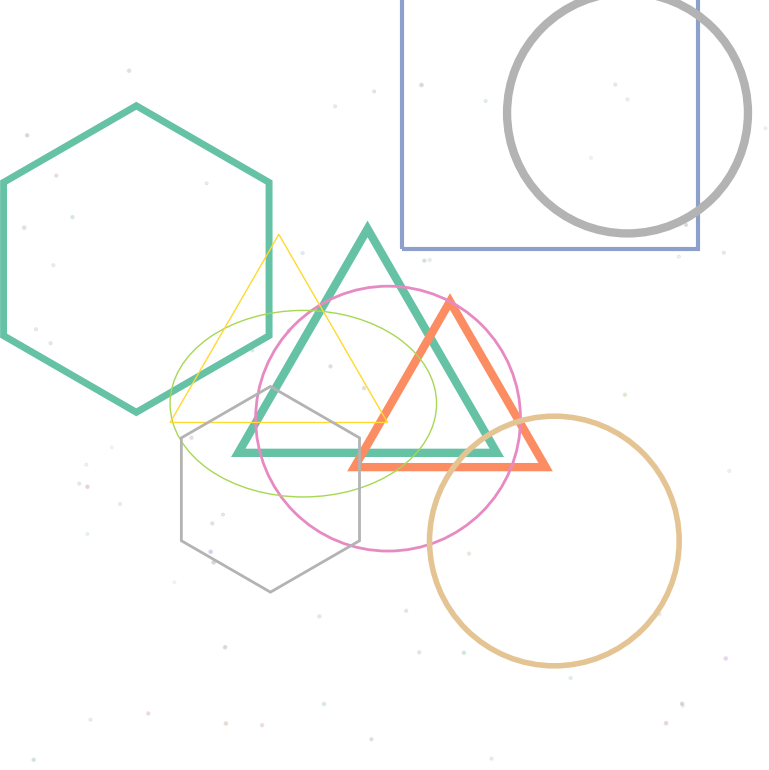[{"shape": "triangle", "thickness": 3, "radius": 0.97, "center": [0.477, 0.509]}, {"shape": "hexagon", "thickness": 2.5, "radius": 1.0, "center": [0.177, 0.664]}, {"shape": "triangle", "thickness": 3, "radius": 0.72, "center": [0.584, 0.465]}, {"shape": "square", "thickness": 1.5, "radius": 0.96, "center": [0.714, 0.868]}, {"shape": "circle", "thickness": 1, "radius": 0.86, "center": [0.504, 0.456]}, {"shape": "oval", "thickness": 0.5, "radius": 0.87, "center": [0.394, 0.476]}, {"shape": "triangle", "thickness": 0.5, "radius": 0.81, "center": [0.362, 0.533]}, {"shape": "circle", "thickness": 2, "radius": 0.81, "center": [0.72, 0.297]}, {"shape": "circle", "thickness": 3, "radius": 0.78, "center": [0.815, 0.853]}, {"shape": "hexagon", "thickness": 1, "radius": 0.67, "center": [0.351, 0.365]}]